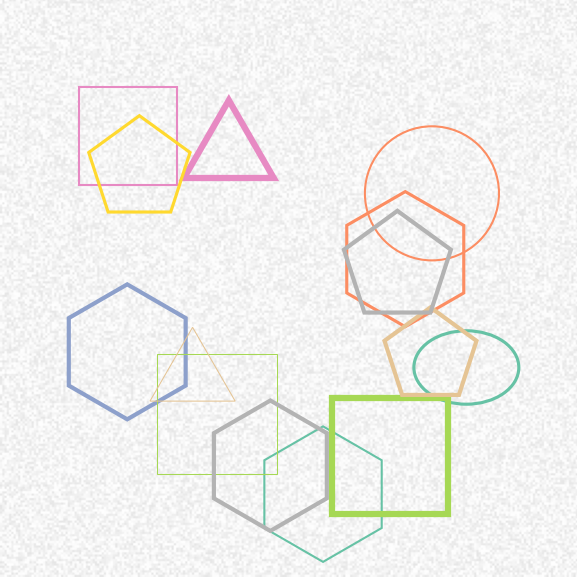[{"shape": "oval", "thickness": 1.5, "radius": 0.45, "center": [0.808, 0.363]}, {"shape": "hexagon", "thickness": 1, "radius": 0.59, "center": [0.559, 0.144]}, {"shape": "hexagon", "thickness": 1.5, "radius": 0.58, "center": [0.702, 0.55]}, {"shape": "circle", "thickness": 1, "radius": 0.58, "center": [0.748, 0.664]}, {"shape": "hexagon", "thickness": 2, "radius": 0.58, "center": [0.22, 0.39]}, {"shape": "square", "thickness": 1, "radius": 0.42, "center": [0.221, 0.764]}, {"shape": "triangle", "thickness": 3, "radius": 0.45, "center": [0.396, 0.736]}, {"shape": "square", "thickness": 3, "radius": 0.5, "center": [0.676, 0.21]}, {"shape": "square", "thickness": 0.5, "radius": 0.52, "center": [0.375, 0.282]}, {"shape": "pentagon", "thickness": 1.5, "radius": 0.46, "center": [0.241, 0.707]}, {"shape": "pentagon", "thickness": 2, "radius": 0.42, "center": [0.745, 0.383]}, {"shape": "triangle", "thickness": 0.5, "radius": 0.43, "center": [0.333, 0.347]}, {"shape": "pentagon", "thickness": 2, "radius": 0.49, "center": [0.688, 0.537]}, {"shape": "hexagon", "thickness": 2, "radius": 0.56, "center": [0.468, 0.193]}]